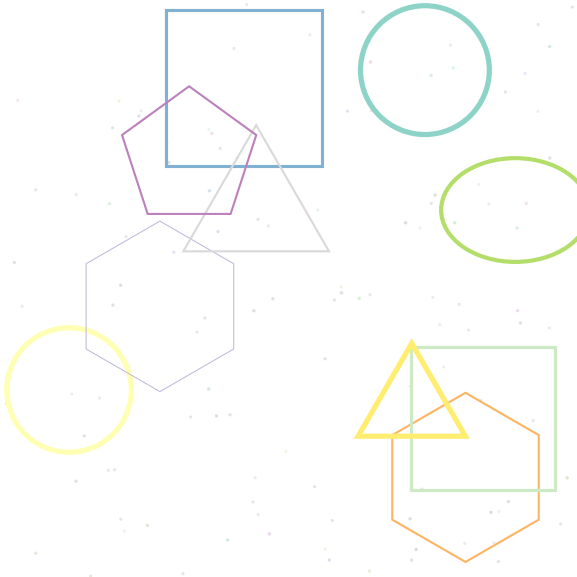[{"shape": "circle", "thickness": 2.5, "radius": 0.56, "center": [0.736, 0.878]}, {"shape": "circle", "thickness": 2.5, "radius": 0.54, "center": [0.12, 0.324]}, {"shape": "hexagon", "thickness": 0.5, "radius": 0.74, "center": [0.277, 0.469]}, {"shape": "square", "thickness": 1.5, "radius": 0.67, "center": [0.422, 0.847]}, {"shape": "hexagon", "thickness": 1, "radius": 0.73, "center": [0.806, 0.173]}, {"shape": "oval", "thickness": 2, "radius": 0.64, "center": [0.892, 0.635]}, {"shape": "triangle", "thickness": 1, "radius": 0.73, "center": [0.444, 0.637]}, {"shape": "pentagon", "thickness": 1, "radius": 0.61, "center": [0.328, 0.728]}, {"shape": "square", "thickness": 1.5, "radius": 0.62, "center": [0.836, 0.274]}, {"shape": "triangle", "thickness": 2.5, "radius": 0.54, "center": [0.713, 0.297]}]